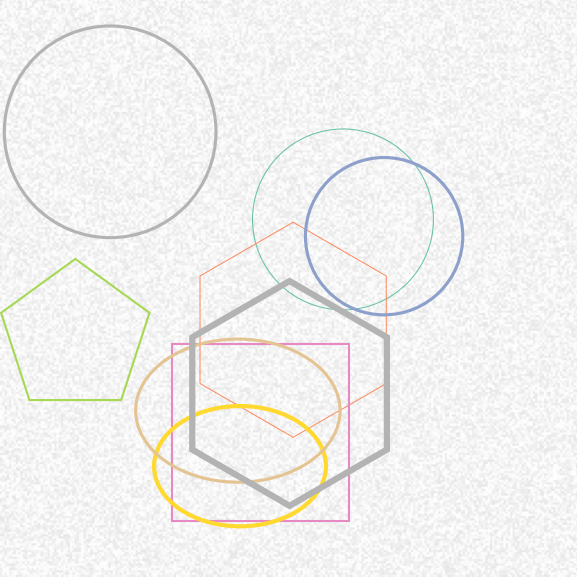[{"shape": "circle", "thickness": 0.5, "radius": 0.78, "center": [0.594, 0.619]}, {"shape": "hexagon", "thickness": 0.5, "radius": 0.93, "center": [0.508, 0.428]}, {"shape": "circle", "thickness": 1.5, "radius": 0.68, "center": [0.665, 0.59]}, {"shape": "square", "thickness": 1, "radius": 0.77, "center": [0.451, 0.25]}, {"shape": "pentagon", "thickness": 1, "radius": 0.68, "center": [0.13, 0.416]}, {"shape": "oval", "thickness": 2, "radius": 0.74, "center": [0.416, 0.192]}, {"shape": "oval", "thickness": 1.5, "radius": 0.89, "center": [0.412, 0.288]}, {"shape": "circle", "thickness": 1.5, "radius": 0.92, "center": [0.191, 0.771]}, {"shape": "hexagon", "thickness": 3, "radius": 0.97, "center": [0.501, 0.318]}]